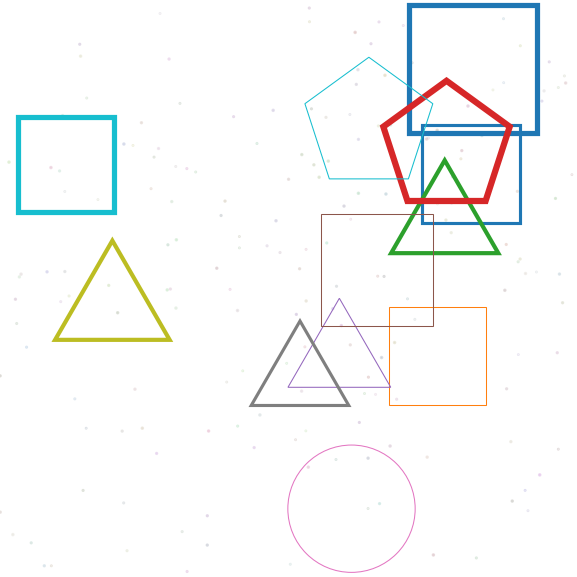[{"shape": "square", "thickness": 1.5, "radius": 0.42, "center": [0.816, 0.698]}, {"shape": "square", "thickness": 2.5, "radius": 0.55, "center": [0.819, 0.88]}, {"shape": "square", "thickness": 0.5, "radius": 0.42, "center": [0.757, 0.383]}, {"shape": "triangle", "thickness": 2, "radius": 0.54, "center": [0.77, 0.614]}, {"shape": "pentagon", "thickness": 3, "radius": 0.58, "center": [0.773, 0.744]}, {"shape": "triangle", "thickness": 0.5, "radius": 0.51, "center": [0.588, 0.38]}, {"shape": "square", "thickness": 0.5, "radius": 0.49, "center": [0.652, 0.532]}, {"shape": "circle", "thickness": 0.5, "radius": 0.55, "center": [0.609, 0.118]}, {"shape": "triangle", "thickness": 1.5, "radius": 0.49, "center": [0.519, 0.346]}, {"shape": "triangle", "thickness": 2, "radius": 0.57, "center": [0.195, 0.468]}, {"shape": "square", "thickness": 2.5, "radius": 0.41, "center": [0.115, 0.714]}, {"shape": "pentagon", "thickness": 0.5, "radius": 0.58, "center": [0.639, 0.784]}]